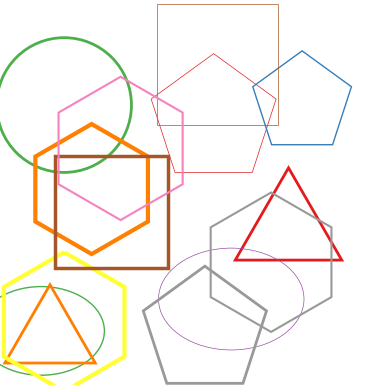[{"shape": "pentagon", "thickness": 0.5, "radius": 0.85, "center": [0.555, 0.69]}, {"shape": "triangle", "thickness": 2, "radius": 0.8, "center": [0.749, 0.404]}, {"shape": "pentagon", "thickness": 1, "radius": 0.67, "center": [0.785, 0.733]}, {"shape": "oval", "thickness": 1, "radius": 0.82, "center": [0.107, 0.141]}, {"shape": "circle", "thickness": 2, "radius": 0.88, "center": [0.166, 0.727]}, {"shape": "oval", "thickness": 0.5, "radius": 0.94, "center": [0.601, 0.223]}, {"shape": "hexagon", "thickness": 3, "radius": 0.84, "center": [0.238, 0.509]}, {"shape": "triangle", "thickness": 2, "radius": 0.68, "center": [0.13, 0.125]}, {"shape": "hexagon", "thickness": 3, "radius": 0.9, "center": [0.167, 0.164]}, {"shape": "square", "thickness": 2.5, "radius": 0.73, "center": [0.289, 0.45]}, {"shape": "square", "thickness": 0.5, "radius": 0.78, "center": [0.565, 0.833]}, {"shape": "hexagon", "thickness": 1.5, "radius": 0.93, "center": [0.313, 0.615]}, {"shape": "hexagon", "thickness": 1.5, "radius": 0.91, "center": [0.704, 0.319]}, {"shape": "pentagon", "thickness": 2, "radius": 0.84, "center": [0.532, 0.14]}]